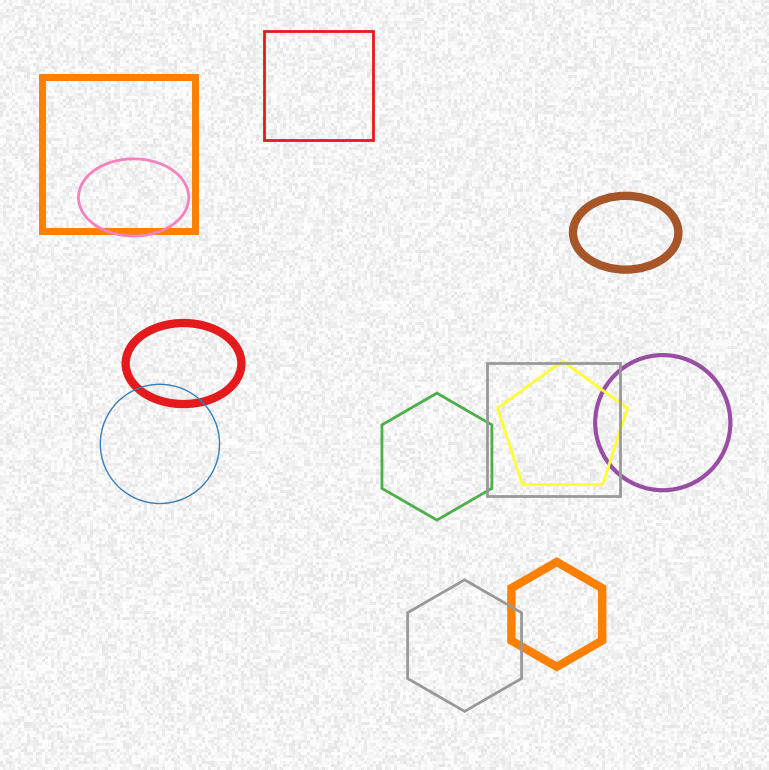[{"shape": "square", "thickness": 1, "radius": 0.35, "center": [0.414, 0.889]}, {"shape": "oval", "thickness": 3, "radius": 0.38, "center": [0.238, 0.528]}, {"shape": "circle", "thickness": 0.5, "radius": 0.39, "center": [0.208, 0.423]}, {"shape": "hexagon", "thickness": 1, "radius": 0.41, "center": [0.567, 0.407]}, {"shape": "circle", "thickness": 1.5, "radius": 0.44, "center": [0.861, 0.451]}, {"shape": "square", "thickness": 2.5, "radius": 0.5, "center": [0.154, 0.799]}, {"shape": "hexagon", "thickness": 3, "radius": 0.34, "center": [0.723, 0.202]}, {"shape": "pentagon", "thickness": 1, "radius": 0.44, "center": [0.731, 0.442]}, {"shape": "oval", "thickness": 3, "radius": 0.34, "center": [0.813, 0.698]}, {"shape": "oval", "thickness": 1, "radius": 0.36, "center": [0.173, 0.744]}, {"shape": "square", "thickness": 1, "radius": 0.43, "center": [0.719, 0.443]}, {"shape": "hexagon", "thickness": 1, "radius": 0.43, "center": [0.603, 0.162]}]